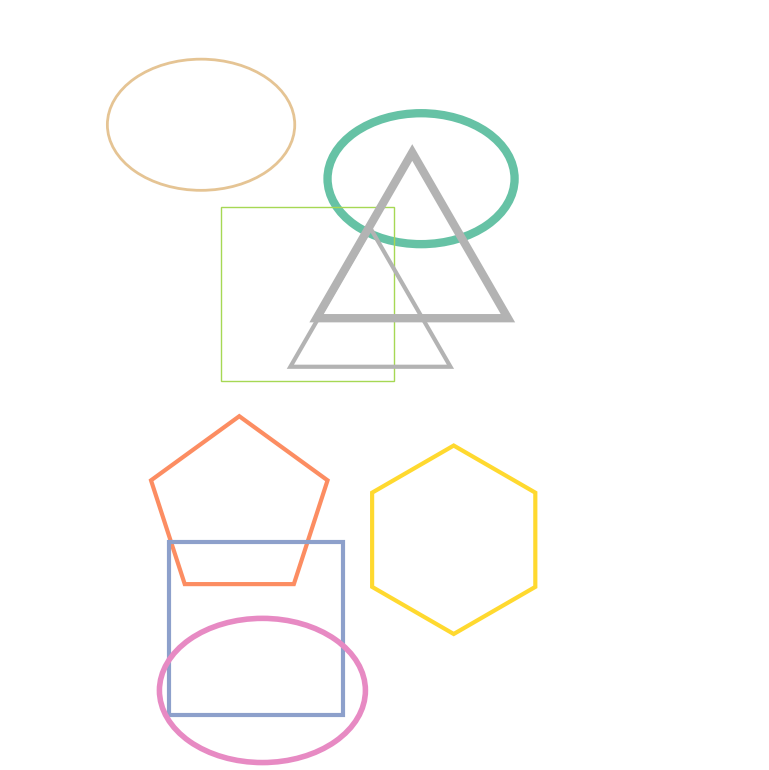[{"shape": "oval", "thickness": 3, "radius": 0.61, "center": [0.547, 0.768]}, {"shape": "pentagon", "thickness": 1.5, "radius": 0.6, "center": [0.311, 0.339]}, {"shape": "square", "thickness": 1.5, "radius": 0.56, "center": [0.332, 0.184]}, {"shape": "oval", "thickness": 2, "radius": 0.67, "center": [0.341, 0.103]}, {"shape": "square", "thickness": 0.5, "radius": 0.56, "center": [0.399, 0.618]}, {"shape": "hexagon", "thickness": 1.5, "radius": 0.61, "center": [0.589, 0.299]}, {"shape": "oval", "thickness": 1, "radius": 0.61, "center": [0.261, 0.838]}, {"shape": "triangle", "thickness": 1.5, "radius": 0.6, "center": [0.481, 0.584]}, {"shape": "triangle", "thickness": 3, "radius": 0.72, "center": [0.535, 0.658]}]